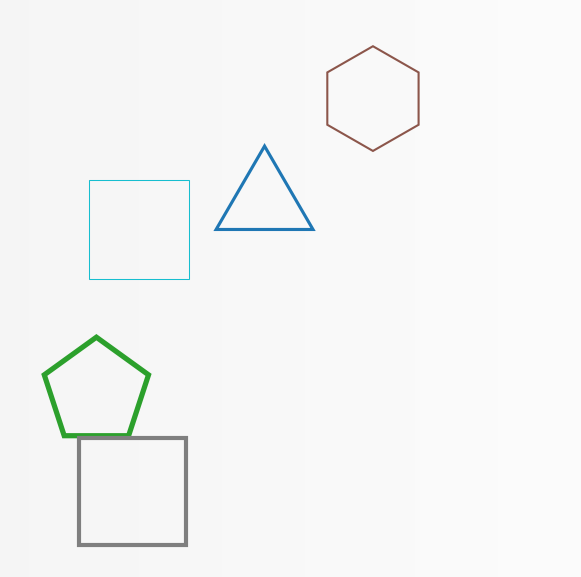[{"shape": "triangle", "thickness": 1.5, "radius": 0.48, "center": [0.455, 0.65]}, {"shape": "pentagon", "thickness": 2.5, "radius": 0.47, "center": [0.166, 0.321]}, {"shape": "hexagon", "thickness": 1, "radius": 0.45, "center": [0.642, 0.828]}, {"shape": "square", "thickness": 2, "radius": 0.46, "center": [0.228, 0.148]}, {"shape": "square", "thickness": 0.5, "radius": 0.43, "center": [0.239, 0.602]}]